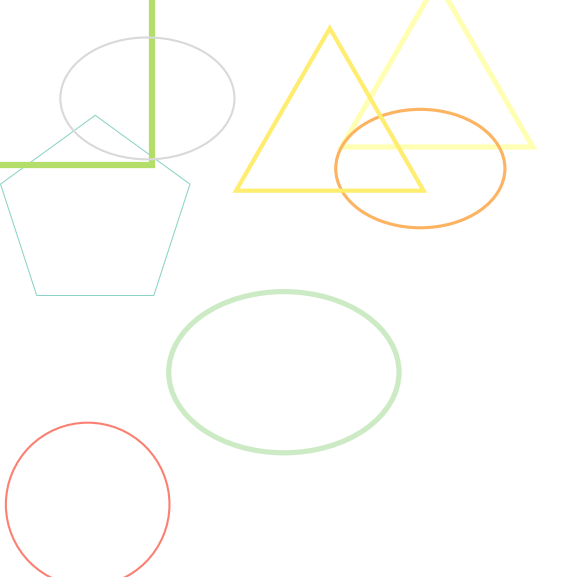[{"shape": "pentagon", "thickness": 0.5, "radius": 0.86, "center": [0.165, 0.627]}, {"shape": "triangle", "thickness": 2.5, "radius": 0.96, "center": [0.757, 0.84]}, {"shape": "circle", "thickness": 1, "radius": 0.71, "center": [0.152, 0.126]}, {"shape": "oval", "thickness": 1.5, "radius": 0.73, "center": [0.728, 0.707]}, {"shape": "square", "thickness": 3, "radius": 0.8, "center": [0.104, 0.873]}, {"shape": "oval", "thickness": 1, "radius": 0.75, "center": [0.255, 0.829]}, {"shape": "oval", "thickness": 2.5, "radius": 1.0, "center": [0.492, 0.355]}, {"shape": "triangle", "thickness": 2, "radius": 0.94, "center": [0.571, 0.763]}]